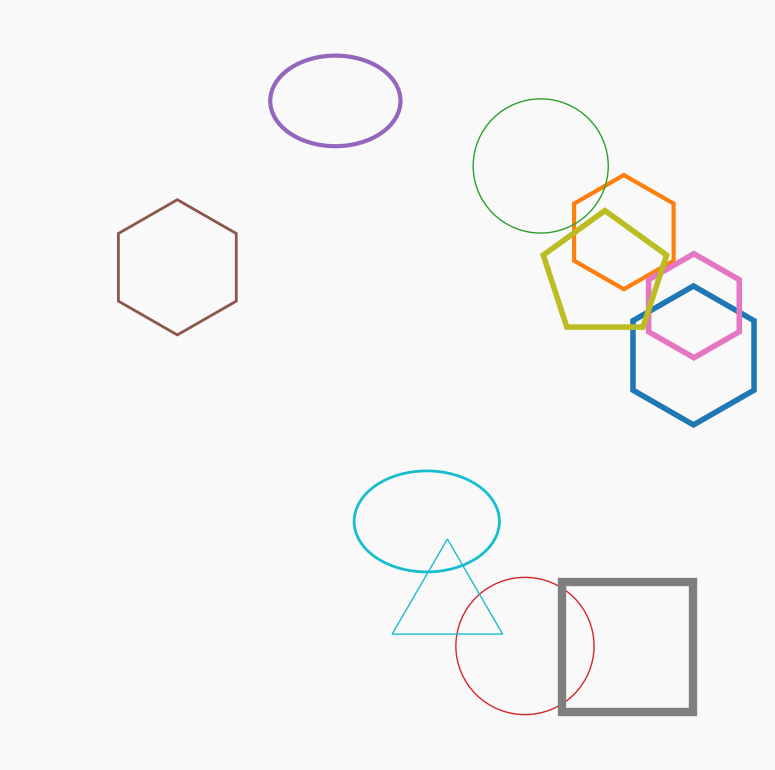[{"shape": "hexagon", "thickness": 2, "radius": 0.45, "center": [0.895, 0.538]}, {"shape": "hexagon", "thickness": 1.5, "radius": 0.37, "center": [0.805, 0.699]}, {"shape": "circle", "thickness": 0.5, "radius": 0.44, "center": [0.698, 0.784]}, {"shape": "circle", "thickness": 0.5, "radius": 0.45, "center": [0.677, 0.161]}, {"shape": "oval", "thickness": 1.5, "radius": 0.42, "center": [0.433, 0.869]}, {"shape": "hexagon", "thickness": 1, "radius": 0.44, "center": [0.229, 0.653]}, {"shape": "hexagon", "thickness": 2, "radius": 0.34, "center": [0.895, 0.603]}, {"shape": "square", "thickness": 3, "radius": 0.42, "center": [0.809, 0.16]}, {"shape": "pentagon", "thickness": 2, "radius": 0.42, "center": [0.781, 0.643]}, {"shape": "oval", "thickness": 1, "radius": 0.47, "center": [0.551, 0.323]}, {"shape": "triangle", "thickness": 0.5, "radius": 0.41, "center": [0.577, 0.218]}]